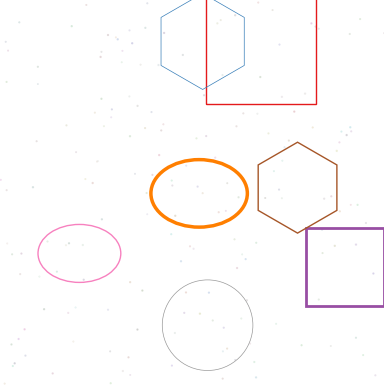[{"shape": "square", "thickness": 1, "radius": 0.71, "center": [0.679, 0.874]}, {"shape": "hexagon", "thickness": 0.5, "radius": 0.62, "center": [0.526, 0.892]}, {"shape": "square", "thickness": 2, "radius": 0.51, "center": [0.896, 0.306]}, {"shape": "oval", "thickness": 2.5, "radius": 0.63, "center": [0.517, 0.498]}, {"shape": "hexagon", "thickness": 1, "radius": 0.59, "center": [0.773, 0.513]}, {"shape": "oval", "thickness": 1, "radius": 0.54, "center": [0.206, 0.342]}, {"shape": "circle", "thickness": 0.5, "radius": 0.59, "center": [0.539, 0.155]}]